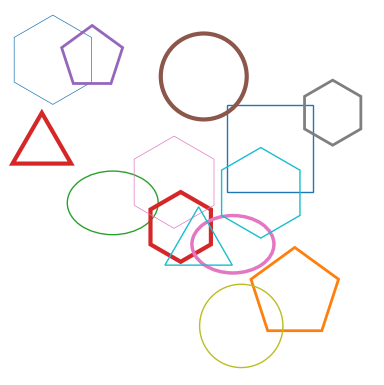[{"shape": "hexagon", "thickness": 0.5, "radius": 0.58, "center": [0.137, 0.845]}, {"shape": "square", "thickness": 1, "radius": 0.56, "center": [0.701, 0.614]}, {"shape": "pentagon", "thickness": 2, "radius": 0.6, "center": [0.766, 0.238]}, {"shape": "oval", "thickness": 1, "radius": 0.59, "center": [0.293, 0.473]}, {"shape": "hexagon", "thickness": 3, "radius": 0.45, "center": [0.469, 0.411]}, {"shape": "triangle", "thickness": 3, "radius": 0.44, "center": [0.109, 0.619]}, {"shape": "pentagon", "thickness": 2, "radius": 0.42, "center": [0.239, 0.85]}, {"shape": "circle", "thickness": 3, "radius": 0.56, "center": [0.529, 0.801]}, {"shape": "hexagon", "thickness": 0.5, "radius": 0.6, "center": [0.452, 0.527]}, {"shape": "oval", "thickness": 2.5, "radius": 0.53, "center": [0.605, 0.366]}, {"shape": "hexagon", "thickness": 2, "radius": 0.42, "center": [0.864, 0.707]}, {"shape": "circle", "thickness": 1, "radius": 0.54, "center": [0.627, 0.153]}, {"shape": "triangle", "thickness": 1, "radius": 0.51, "center": [0.516, 0.362]}, {"shape": "hexagon", "thickness": 1, "radius": 0.59, "center": [0.677, 0.499]}]